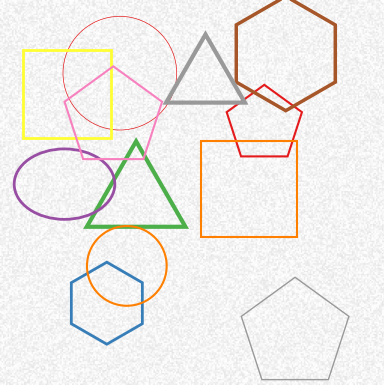[{"shape": "pentagon", "thickness": 1.5, "radius": 0.51, "center": [0.687, 0.677]}, {"shape": "circle", "thickness": 0.5, "radius": 0.74, "center": [0.311, 0.81]}, {"shape": "hexagon", "thickness": 2, "radius": 0.53, "center": [0.277, 0.212]}, {"shape": "triangle", "thickness": 3, "radius": 0.74, "center": [0.354, 0.485]}, {"shape": "oval", "thickness": 2, "radius": 0.65, "center": [0.168, 0.522]}, {"shape": "circle", "thickness": 1.5, "radius": 0.52, "center": [0.329, 0.309]}, {"shape": "square", "thickness": 1.5, "radius": 0.62, "center": [0.647, 0.51]}, {"shape": "square", "thickness": 2, "radius": 0.57, "center": [0.174, 0.756]}, {"shape": "hexagon", "thickness": 2.5, "radius": 0.74, "center": [0.742, 0.861]}, {"shape": "pentagon", "thickness": 1.5, "radius": 0.67, "center": [0.294, 0.695]}, {"shape": "triangle", "thickness": 3, "radius": 0.59, "center": [0.534, 0.793]}, {"shape": "pentagon", "thickness": 1, "radius": 0.73, "center": [0.767, 0.133]}]